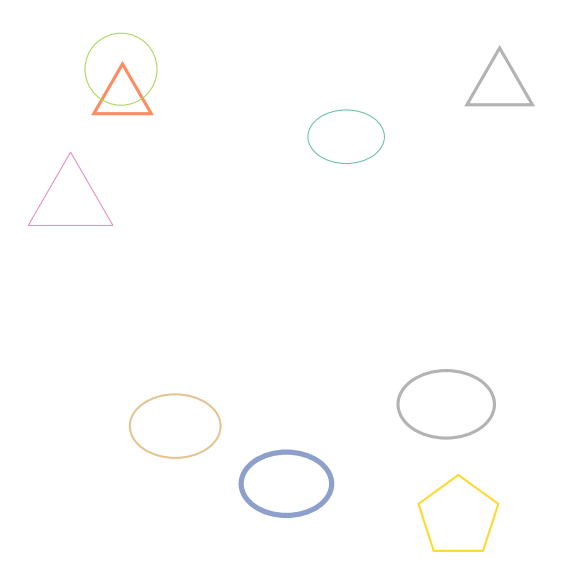[{"shape": "oval", "thickness": 0.5, "radius": 0.33, "center": [0.599, 0.762]}, {"shape": "triangle", "thickness": 1.5, "radius": 0.29, "center": [0.212, 0.831]}, {"shape": "oval", "thickness": 2.5, "radius": 0.39, "center": [0.496, 0.161]}, {"shape": "triangle", "thickness": 0.5, "radius": 0.42, "center": [0.122, 0.651]}, {"shape": "circle", "thickness": 0.5, "radius": 0.31, "center": [0.21, 0.879]}, {"shape": "pentagon", "thickness": 1, "radius": 0.36, "center": [0.794, 0.104]}, {"shape": "oval", "thickness": 1, "radius": 0.39, "center": [0.303, 0.261]}, {"shape": "oval", "thickness": 1.5, "radius": 0.42, "center": [0.773, 0.299]}, {"shape": "triangle", "thickness": 1.5, "radius": 0.33, "center": [0.865, 0.85]}]